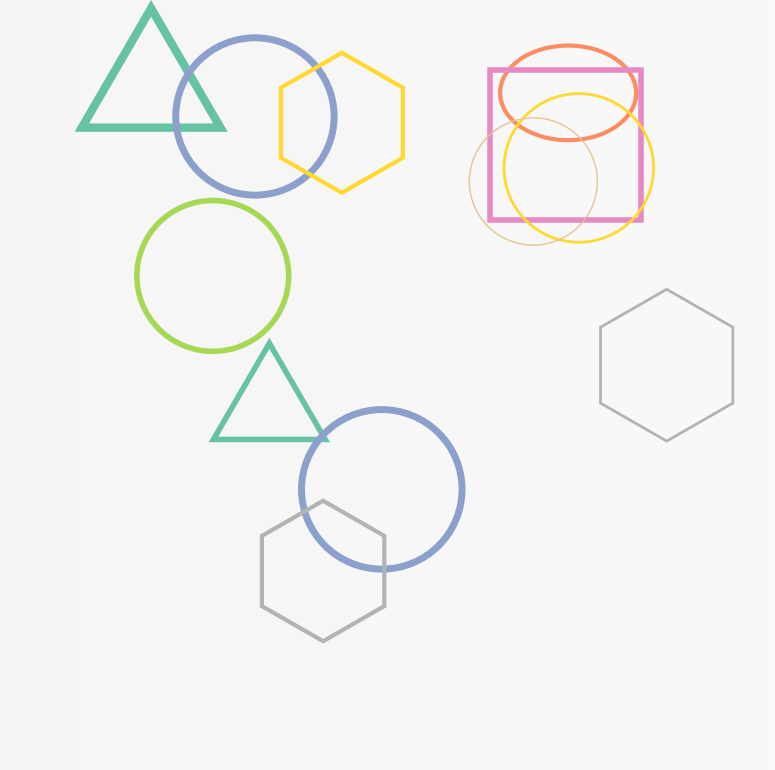[{"shape": "triangle", "thickness": 2, "radius": 0.42, "center": [0.348, 0.471]}, {"shape": "triangle", "thickness": 3, "radius": 0.52, "center": [0.195, 0.886]}, {"shape": "oval", "thickness": 1.5, "radius": 0.44, "center": [0.733, 0.879]}, {"shape": "circle", "thickness": 2.5, "radius": 0.52, "center": [0.493, 0.364]}, {"shape": "circle", "thickness": 2.5, "radius": 0.51, "center": [0.329, 0.849]}, {"shape": "square", "thickness": 2, "radius": 0.49, "center": [0.73, 0.812]}, {"shape": "circle", "thickness": 2, "radius": 0.49, "center": [0.275, 0.642]}, {"shape": "circle", "thickness": 1, "radius": 0.48, "center": [0.747, 0.782]}, {"shape": "hexagon", "thickness": 1.5, "radius": 0.45, "center": [0.441, 0.841]}, {"shape": "circle", "thickness": 0.5, "radius": 0.41, "center": [0.688, 0.764]}, {"shape": "hexagon", "thickness": 1.5, "radius": 0.46, "center": [0.417, 0.258]}, {"shape": "hexagon", "thickness": 1, "radius": 0.49, "center": [0.86, 0.526]}]